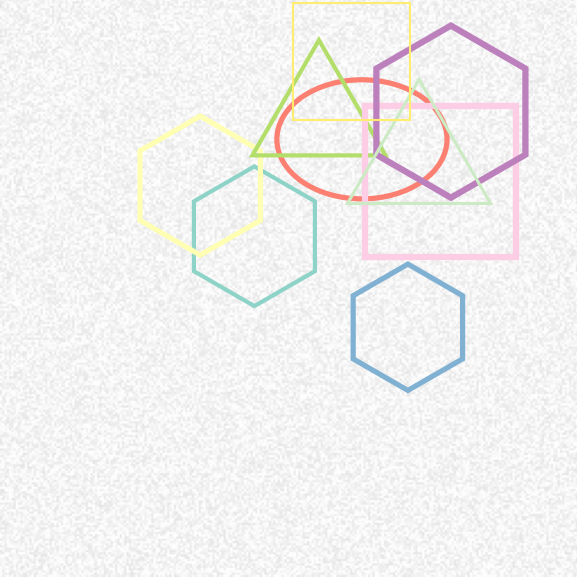[{"shape": "hexagon", "thickness": 2, "radius": 0.6, "center": [0.441, 0.59]}, {"shape": "hexagon", "thickness": 2.5, "radius": 0.6, "center": [0.347, 0.678]}, {"shape": "oval", "thickness": 2.5, "radius": 0.74, "center": [0.627, 0.758]}, {"shape": "hexagon", "thickness": 2.5, "radius": 0.55, "center": [0.706, 0.432]}, {"shape": "triangle", "thickness": 2, "radius": 0.67, "center": [0.552, 0.797]}, {"shape": "square", "thickness": 3, "radius": 0.65, "center": [0.763, 0.686]}, {"shape": "hexagon", "thickness": 3, "radius": 0.74, "center": [0.781, 0.806]}, {"shape": "triangle", "thickness": 1.5, "radius": 0.72, "center": [0.726, 0.718]}, {"shape": "square", "thickness": 1, "radius": 0.51, "center": [0.609, 0.892]}]